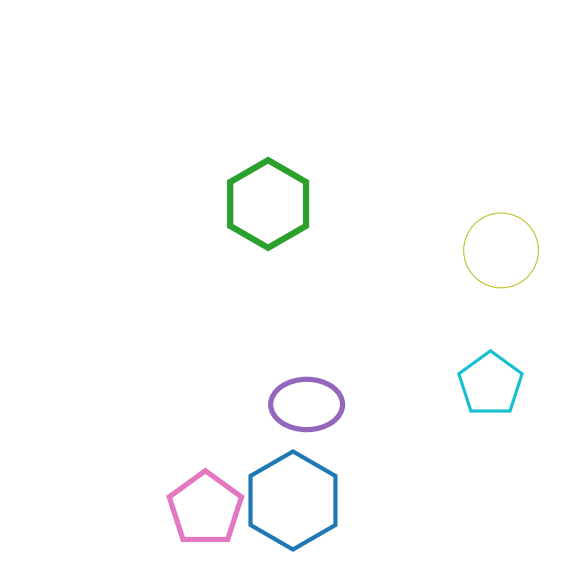[{"shape": "hexagon", "thickness": 2, "radius": 0.42, "center": [0.507, 0.133]}, {"shape": "hexagon", "thickness": 3, "radius": 0.38, "center": [0.464, 0.646]}, {"shape": "oval", "thickness": 2.5, "radius": 0.31, "center": [0.531, 0.299]}, {"shape": "pentagon", "thickness": 2.5, "radius": 0.33, "center": [0.356, 0.118]}, {"shape": "circle", "thickness": 0.5, "radius": 0.32, "center": [0.868, 0.565]}, {"shape": "pentagon", "thickness": 1.5, "radius": 0.29, "center": [0.849, 0.334]}]